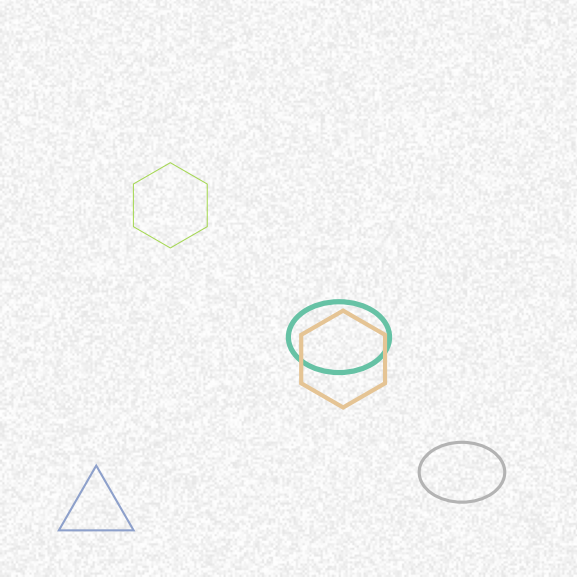[{"shape": "oval", "thickness": 2.5, "radius": 0.44, "center": [0.587, 0.415]}, {"shape": "triangle", "thickness": 1, "radius": 0.37, "center": [0.167, 0.118]}, {"shape": "hexagon", "thickness": 0.5, "radius": 0.37, "center": [0.295, 0.644]}, {"shape": "hexagon", "thickness": 2, "radius": 0.42, "center": [0.594, 0.377]}, {"shape": "oval", "thickness": 1.5, "radius": 0.37, "center": [0.8, 0.181]}]